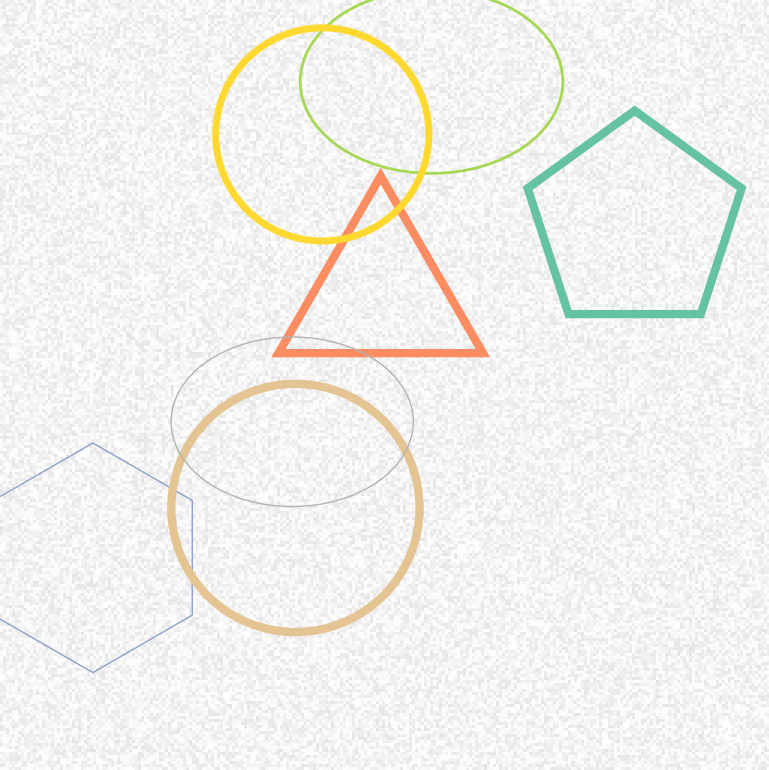[{"shape": "pentagon", "thickness": 3, "radius": 0.73, "center": [0.824, 0.71]}, {"shape": "triangle", "thickness": 3, "radius": 0.77, "center": [0.494, 0.618]}, {"shape": "hexagon", "thickness": 0.5, "radius": 0.75, "center": [0.121, 0.276]}, {"shape": "oval", "thickness": 1, "radius": 0.85, "center": [0.56, 0.894]}, {"shape": "circle", "thickness": 2.5, "radius": 0.69, "center": [0.419, 0.825]}, {"shape": "circle", "thickness": 3, "radius": 0.81, "center": [0.384, 0.34]}, {"shape": "oval", "thickness": 0.5, "radius": 0.79, "center": [0.379, 0.452]}]